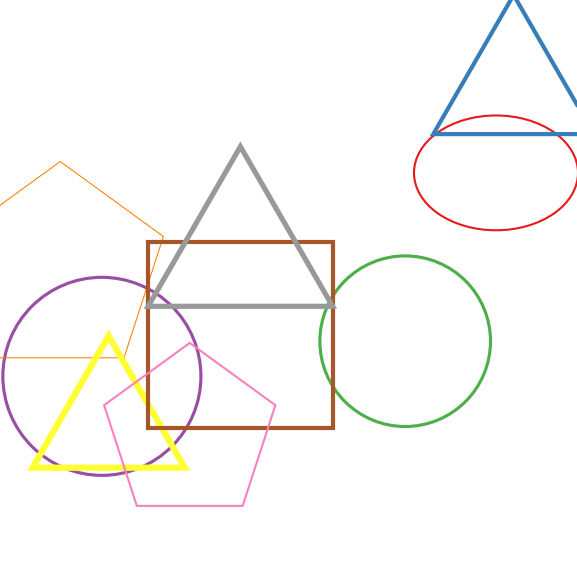[{"shape": "oval", "thickness": 1, "radius": 0.71, "center": [0.859, 0.7]}, {"shape": "triangle", "thickness": 2, "radius": 0.8, "center": [0.889, 0.847]}, {"shape": "circle", "thickness": 1.5, "radius": 0.74, "center": [0.702, 0.408]}, {"shape": "circle", "thickness": 1.5, "radius": 0.86, "center": [0.176, 0.347]}, {"shape": "pentagon", "thickness": 0.5, "radius": 0.94, "center": [0.104, 0.532]}, {"shape": "triangle", "thickness": 3, "radius": 0.76, "center": [0.188, 0.265]}, {"shape": "square", "thickness": 2, "radius": 0.8, "center": [0.416, 0.42]}, {"shape": "pentagon", "thickness": 1, "radius": 0.78, "center": [0.329, 0.249]}, {"shape": "triangle", "thickness": 2.5, "radius": 0.92, "center": [0.416, 0.561]}]